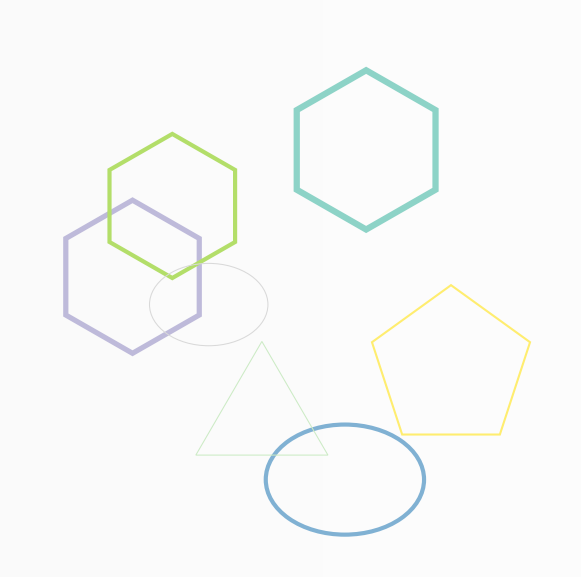[{"shape": "hexagon", "thickness": 3, "radius": 0.69, "center": [0.63, 0.74]}, {"shape": "hexagon", "thickness": 2.5, "radius": 0.66, "center": [0.228, 0.52]}, {"shape": "oval", "thickness": 2, "radius": 0.68, "center": [0.593, 0.169]}, {"shape": "hexagon", "thickness": 2, "radius": 0.62, "center": [0.296, 0.642]}, {"shape": "oval", "thickness": 0.5, "radius": 0.51, "center": [0.359, 0.472]}, {"shape": "triangle", "thickness": 0.5, "radius": 0.66, "center": [0.451, 0.277]}, {"shape": "pentagon", "thickness": 1, "radius": 0.71, "center": [0.776, 0.362]}]